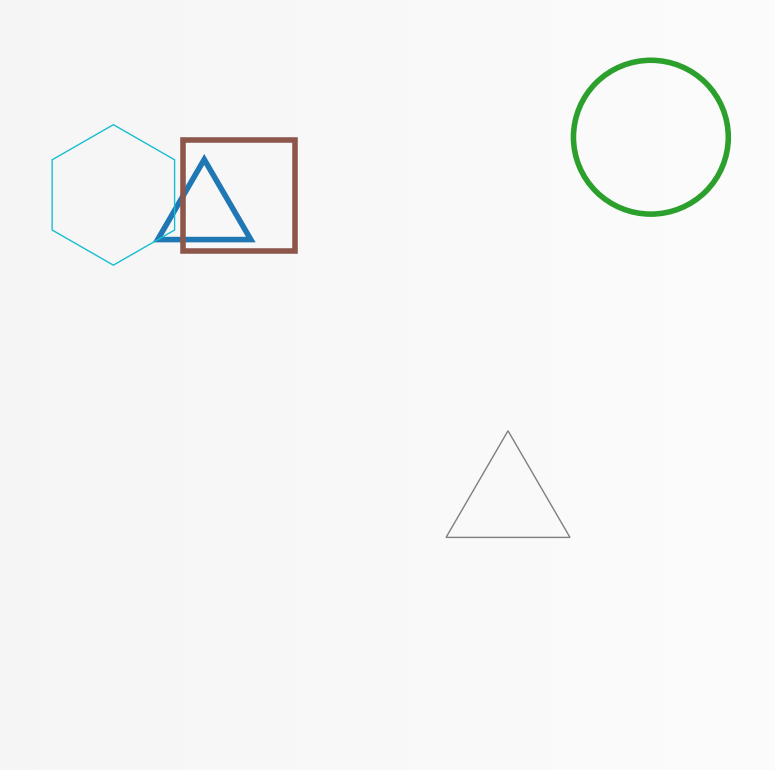[{"shape": "triangle", "thickness": 2, "radius": 0.35, "center": [0.264, 0.724]}, {"shape": "circle", "thickness": 2, "radius": 0.5, "center": [0.84, 0.822]}, {"shape": "square", "thickness": 2, "radius": 0.36, "center": [0.309, 0.746]}, {"shape": "triangle", "thickness": 0.5, "radius": 0.46, "center": [0.656, 0.348]}, {"shape": "hexagon", "thickness": 0.5, "radius": 0.46, "center": [0.146, 0.747]}]